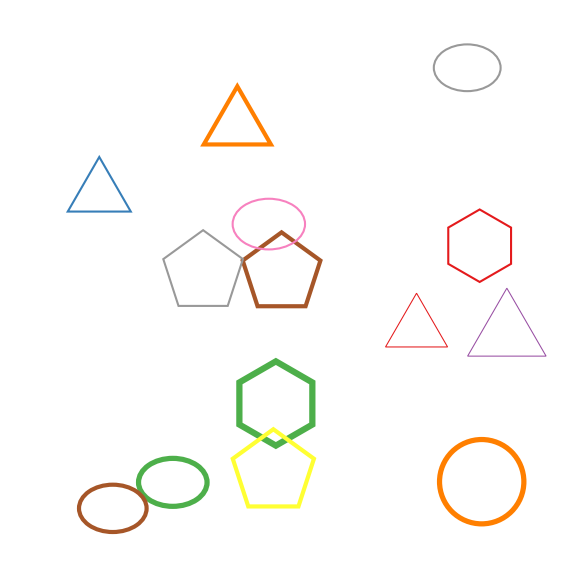[{"shape": "triangle", "thickness": 0.5, "radius": 0.31, "center": [0.721, 0.429]}, {"shape": "hexagon", "thickness": 1, "radius": 0.31, "center": [0.831, 0.574]}, {"shape": "triangle", "thickness": 1, "radius": 0.32, "center": [0.172, 0.664]}, {"shape": "hexagon", "thickness": 3, "radius": 0.36, "center": [0.478, 0.3]}, {"shape": "oval", "thickness": 2.5, "radius": 0.3, "center": [0.299, 0.164]}, {"shape": "triangle", "thickness": 0.5, "radius": 0.39, "center": [0.878, 0.422]}, {"shape": "circle", "thickness": 2.5, "radius": 0.37, "center": [0.834, 0.165]}, {"shape": "triangle", "thickness": 2, "radius": 0.34, "center": [0.411, 0.783]}, {"shape": "pentagon", "thickness": 2, "radius": 0.37, "center": [0.473, 0.182]}, {"shape": "oval", "thickness": 2, "radius": 0.29, "center": [0.195, 0.119]}, {"shape": "pentagon", "thickness": 2, "radius": 0.35, "center": [0.488, 0.526]}, {"shape": "oval", "thickness": 1, "radius": 0.31, "center": [0.466, 0.611]}, {"shape": "oval", "thickness": 1, "radius": 0.29, "center": [0.809, 0.882]}, {"shape": "pentagon", "thickness": 1, "radius": 0.36, "center": [0.352, 0.528]}]